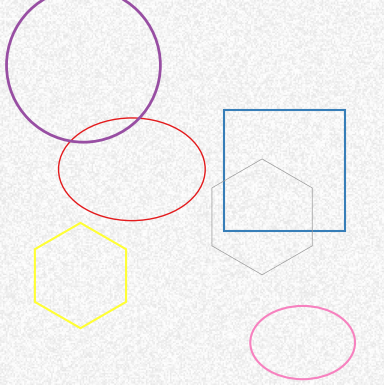[{"shape": "oval", "thickness": 1, "radius": 0.95, "center": [0.342, 0.56]}, {"shape": "square", "thickness": 1.5, "radius": 0.79, "center": [0.739, 0.558]}, {"shape": "circle", "thickness": 2, "radius": 1.0, "center": [0.217, 0.831]}, {"shape": "hexagon", "thickness": 1.5, "radius": 0.68, "center": [0.209, 0.284]}, {"shape": "oval", "thickness": 1.5, "radius": 0.68, "center": [0.786, 0.11]}, {"shape": "hexagon", "thickness": 0.5, "radius": 0.75, "center": [0.681, 0.437]}]